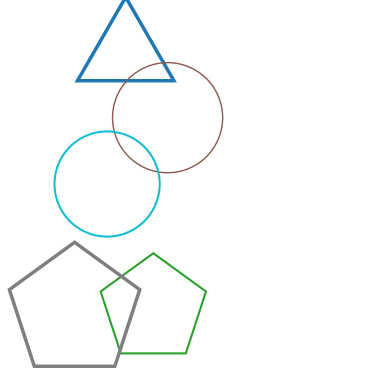[{"shape": "triangle", "thickness": 2.5, "radius": 0.72, "center": [0.326, 0.863]}, {"shape": "pentagon", "thickness": 1.5, "radius": 0.72, "center": [0.398, 0.198]}, {"shape": "circle", "thickness": 1, "radius": 0.72, "center": [0.435, 0.694]}, {"shape": "pentagon", "thickness": 2.5, "radius": 0.89, "center": [0.194, 0.193]}, {"shape": "circle", "thickness": 1.5, "radius": 0.68, "center": [0.278, 0.522]}]